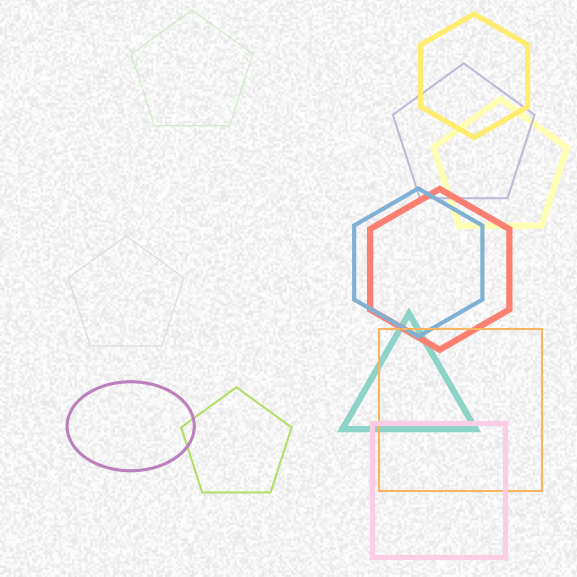[{"shape": "triangle", "thickness": 3, "radius": 0.67, "center": [0.708, 0.323]}, {"shape": "pentagon", "thickness": 3, "radius": 0.61, "center": [0.866, 0.706]}, {"shape": "pentagon", "thickness": 1, "radius": 0.65, "center": [0.803, 0.76]}, {"shape": "hexagon", "thickness": 3, "radius": 0.7, "center": [0.761, 0.533]}, {"shape": "hexagon", "thickness": 2, "radius": 0.64, "center": [0.724, 0.545]}, {"shape": "square", "thickness": 1, "radius": 0.7, "center": [0.798, 0.289]}, {"shape": "pentagon", "thickness": 1, "radius": 0.5, "center": [0.409, 0.228]}, {"shape": "square", "thickness": 2.5, "radius": 0.58, "center": [0.76, 0.151]}, {"shape": "pentagon", "thickness": 0.5, "radius": 0.53, "center": [0.218, 0.485]}, {"shape": "oval", "thickness": 1.5, "radius": 0.55, "center": [0.226, 0.261]}, {"shape": "pentagon", "thickness": 0.5, "radius": 0.55, "center": [0.332, 0.871]}, {"shape": "hexagon", "thickness": 2.5, "radius": 0.53, "center": [0.821, 0.868]}]